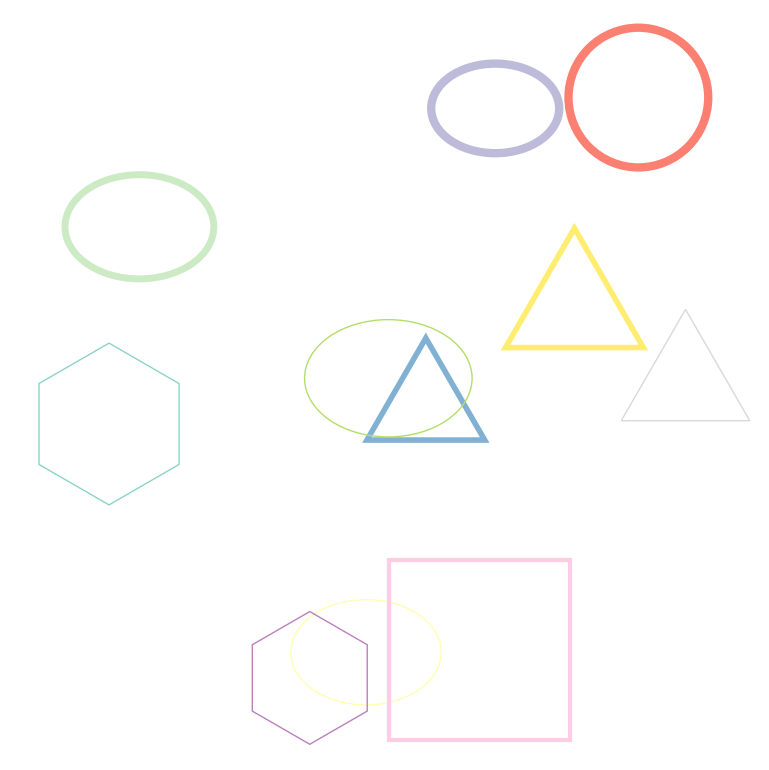[{"shape": "hexagon", "thickness": 0.5, "radius": 0.53, "center": [0.142, 0.449]}, {"shape": "oval", "thickness": 0.5, "radius": 0.49, "center": [0.475, 0.153]}, {"shape": "oval", "thickness": 3, "radius": 0.42, "center": [0.643, 0.859]}, {"shape": "circle", "thickness": 3, "radius": 0.45, "center": [0.829, 0.873]}, {"shape": "triangle", "thickness": 2, "radius": 0.44, "center": [0.553, 0.473]}, {"shape": "oval", "thickness": 0.5, "radius": 0.54, "center": [0.504, 0.509]}, {"shape": "square", "thickness": 1.5, "radius": 0.59, "center": [0.622, 0.156]}, {"shape": "triangle", "thickness": 0.5, "radius": 0.48, "center": [0.89, 0.502]}, {"shape": "hexagon", "thickness": 0.5, "radius": 0.43, "center": [0.402, 0.12]}, {"shape": "oval", "thickness": 2.5, "radius": 0.48, "center": [0.181, 0.705]}, {"shape": "triangle", "thickness": 2, "radius": 0.52, "center": [0.746, 0.6]}]